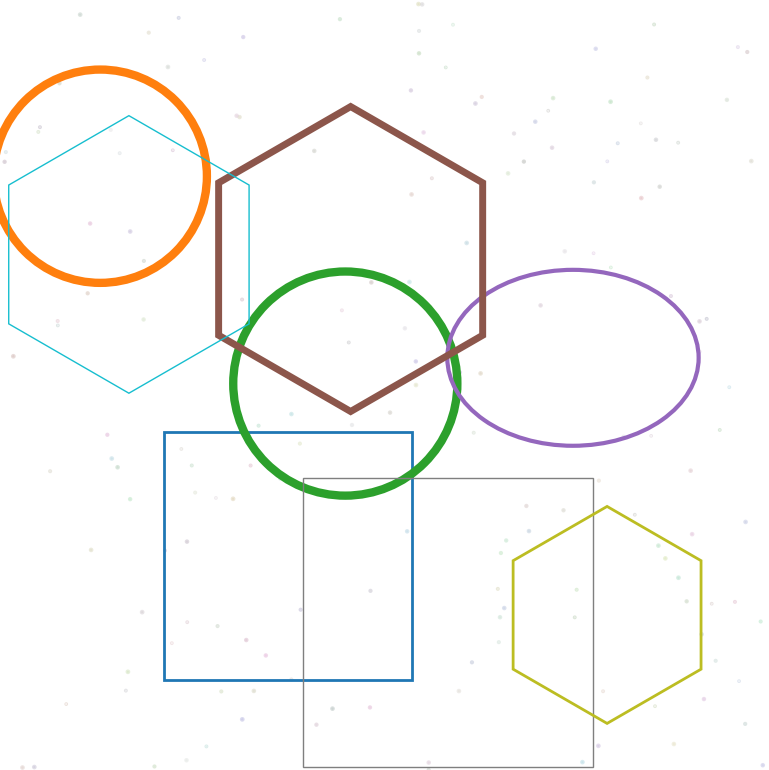[{"shape": "square", "thickness": 1, "radius": 0.81, "center": [0.374, 0.278]}, {"shape": "circle", "thickness": 3, "radius": 0.69, "center": [0.13, 0.771]}, {"shape": "circle", "thickness": 3, "radius": 0.73, "center": [0.448, 0.502]}, {"shape": "oval", "thickness": 1.5, "radius": 0.82, "center": [0.744, 0.535]}, {"shape": "hexagon", "thickness": 2.5, "radius": 0.99, "center": [0.455, 0.664]}, {"shape": "square", "thickness": 0.5, "radius": 0.94, "center": [0.582, 0.192]}, {"shape": "hexagon", "thickness": 1, "radius": 0.7, "center": [0.788, 0.201]}, {"shape": "hexagon", "thickness": 0.5, "radius": 0.9, "center": [0.167, 0.67]}]